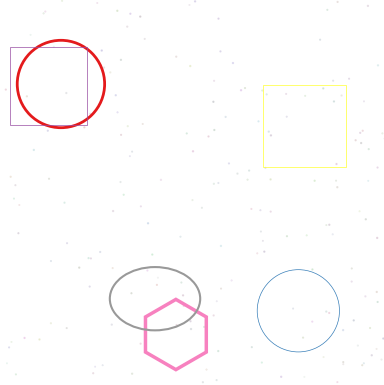[{"shape": "circle", "thickness": 2, "radius": 0.57, "center": [0.158, 0.782]}, {"shape": "circle", "thickness": 0.5, "radius": 0.53, "center": [0.775, 0.193]}, {"shape": "square", "thickness": 0.5, "radius": 0.5, "center": [0.126, 0.776]}, {"shape": "square", "thickness": 0.5, "radius": 0.54, "center": [0.792, 0.673]}, {"shape": "hexagon", "thickness": 2.5, "radius": 0.46, "center": [0.457, 0.131]}, {"shape": "oval", "thickness": 1.5, "radius": 0.59, "center": [0.403, 0.224]}]